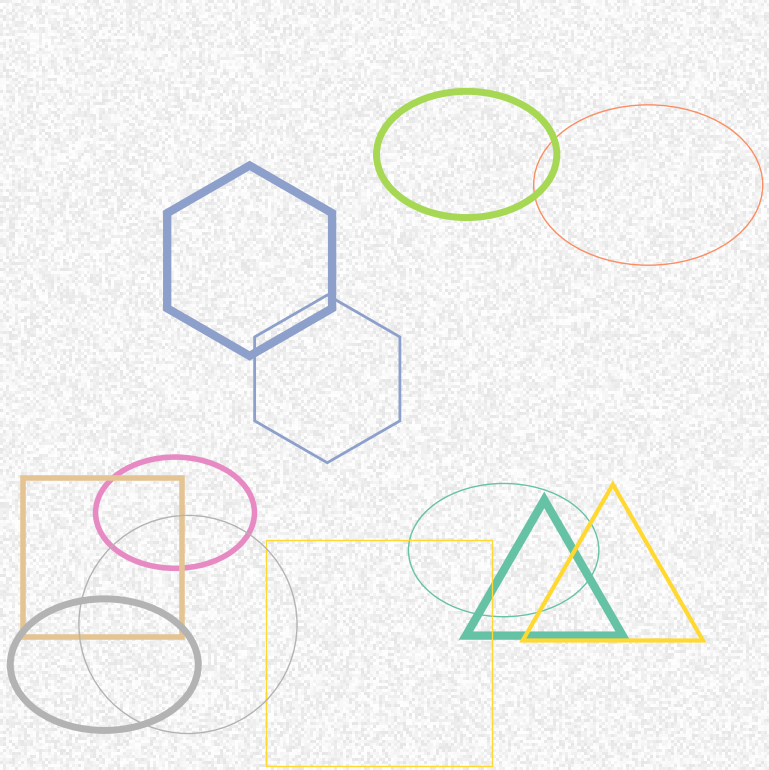[{"shape": "oval", "thickness": 0.5, "radius": 0.62, "center": [0.654, 0.286]}, {"shape": "triangle", "thickness": 3, "radius": 0.59, "center": [0.707, 0.233]}, {"shape": "oval", "thickness": 0.5, "radius": 0.74, "center": [0.842, 0.76]}, {"shape": "hexagon", "thickness": 1, "radius": 0.54, "center": [0.425, 0.508]}, {"shape": "hexagon", "thickness": 3, "radius": 0.62, "center": [0.324, 0.661]}, {"shape": "oval", "thickness": 2, "radius": 0.52, "center": [0.227, 0.334]}, {"shape": "oval", "thickness": 2.5, "radius": 0.59, "center": [0.606, 0.799]}, {"shape": "square", "thickness": 0.5, "radius": 0.73, "center": [0.492, 0.152]}, {"shape": "triangle", "thickness": 1.5, "radius": 0.68, "center": [0.796, 0.236]}, {"shape": "square", "thickness": 2, "radius": 0.51, "center": [0.133, 0.276]}, {"shape": "oval", "thickness": 2.5, "radius": 0.61, "center": [0.135, 0.137]}, {"shape": "circle", "thickness": 0.5, "radius": 0.71, "center": [0.244, 0.189]}]